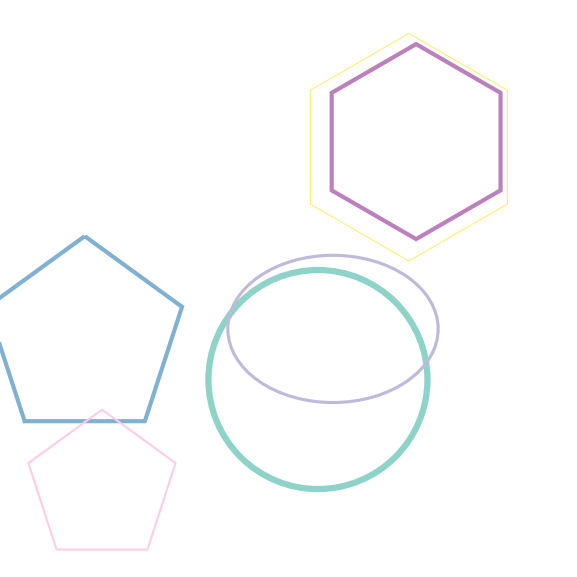[{"shape": "circle", "thickness": 3, "radius": 0.95, "center": [0.551, 0.342]}, {"shape": "oval", "thickness": 1.5, "radius": 0.91, "center": [0.577, 0.43]}, {"shape": "pentagon", "thickness": 2, "radius": 0.89, "center": [0.147, 0.413]}, {"shape": "pentagon", "thickness": 1, "radius": 0.67, "center": [0.177, 0.156]}, {"shape": "hexagon", "thickness": 2, "radius": 0.84, "center": [0.721, 0.754]}, {"shape": "hexagon", "thickness": 0.5, "radius": 0.99, "center": [0.708, 0.744]}]